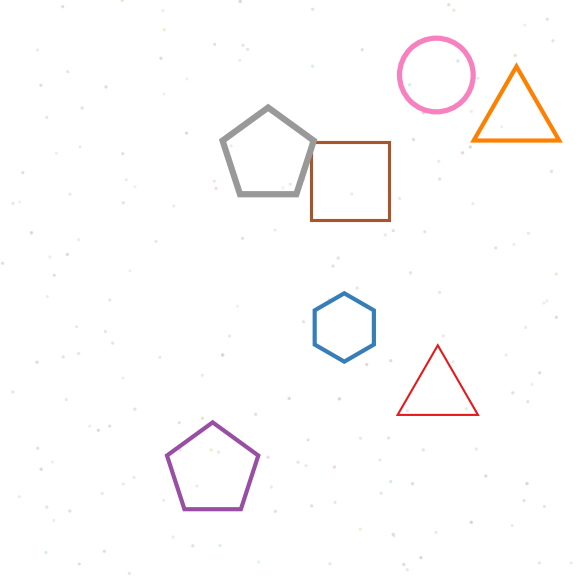[{"shape": "triangle", "thickness": 1, "radius": 0.4, "center": [0.758, 0.321]}, {"shape": "hexagon", "thickness": 2, "radius": 0.3, "center": [0.596, 0.432]}, {"shape": "pentagon", "thickness": 2, "radius": 0.42, "center": [0.368, 0.185]}, {"shape": "triangle", "thickness": 2, "radius": 0.43, "center": [0.894, 0.799]}, {"shape": "square", "thickness": 1.5, "radius": 0.34, "center": [0.607, 0.686]}, {"shape": "circle", "thickness": 2.5, "radius": 0.32, "center": [0.756, 0.869]}, {"shape": "pentagon", "thickness": 3, "radius": 0.41, "center": [0.464, 0.73]}]